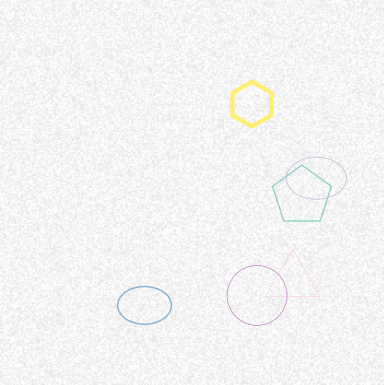[{"shape": "pentagon", "thickness": 1, "radius": 0.4, "center": [0.784, 0.491]}, {"shape": "oval", "thickness": 0.5, "radius": 0.39, "center": [0.822, 0.537]}, {"shape": "oval", "thickness": 1, "radius": 0.35, "center": [0.375, 0.207]}, {"shape": "triangle", "thickness": 0.5, "radius": 0.41, "center": [0.76, 0.271]}, {"shape": "circle", "thickness": 0.5, "radius": 0.39, "center": [0.668, 0.233]}, {"shape": "hexagon", "thickness": 3, "radius": 0.29, "center": [0.654, 0.73]}]